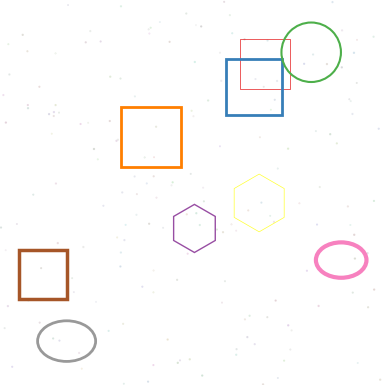[{"shape": "square", "thickness": 0.5, "radius": 0.32, "center": [0.687, 0.833]}, {"shape": "square", "thickness": 2, "radius": 0.36, "center": [0.659, 0.775]}, {"shape": "circle", "thickness": 1.5, "radius": 0.39, "center": [0.808, 0.864]}, {"shape": "hexagon", "thickness": 1, "radius": 0.31, "center": [0.505, 0.407]}, {"shape": "square", "thickness": 2, "radius": 0.39, "center": [0.393, 0.645]}, {"shape": "hexagon", "thickness": 0.5, "radius": 0.38, "center": [0.673, 0.473]}, {"shape": "square", "thickness": 2.5, "radius": 0.31, "center": [0.111, 0.287]}, {"shape": "oval", "thickness": 3, "radius": 0.33, "center": [0.886, 0.324]}, {"shape": "oval", "thickness": 2, "radius": 0.38, "center": [0.173, 0.114]}]